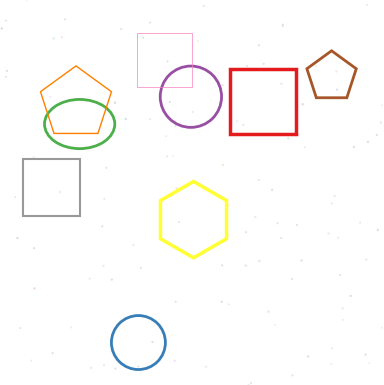[{"shape": "square", "thickness": 2.5, "radius": 0.43, "center": [0.683, 0.736]}, {"shape": "circle", "thickness": 2, "radius": 0.35, "center": [0.36, 0.11]}, {"shape": "oval", "thickness": 2, "radius": 0.46, "center": [0.207, 0.678]}, {"shape": "circle", "thickness": 2, "radius": 0.4, "center": [0.496, 0.749]}, {"shape": "pentagon", "thickness": 1, "radius": 0.48, "center": [0.197, 0.732]}, {"shape": "hexagon", "thickness": 2.5, "radius": 0.5, "center": [0.503, 0.429]}, {"shape": "pentagon", "thickness": 2, "radius": 0.34, "center": [0.861, 0.801]}, {"shape": "square", "thickness": 0.5, "radius": 0.35, "center": [0.427, 0.845]}, {"shape": "square", "thickness": 1.5, "radius": 0.37, "center": [0.134, 0.513]}]